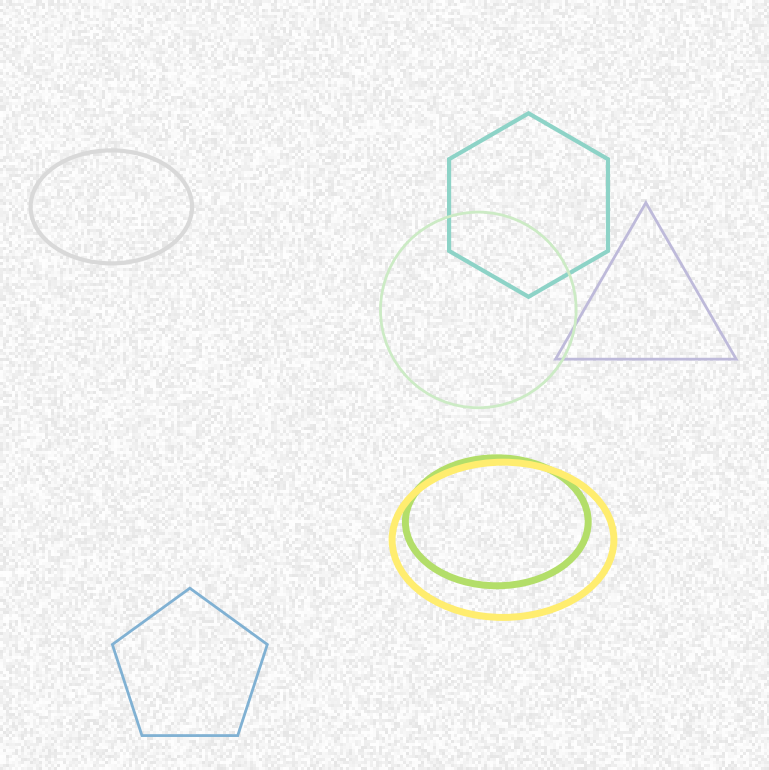[{"shape": "hexagon", "thickness": 1.5, "radius": 0.6, "center": [0.686, 0.734]}, {"shape": "triangle", "thickness": 1, "radius": 0.68, "center": [0.839, 0.601]}, {"shape": "pentagon", "thickness": 1, "radius": 0.53, "center": [0.247, 0.13]}, {"shape": "oval", "thickness": 2.5, "radius": 0.59, "center": [0.645, 0.322]}, {"shape": "oval", "thickness": 1.5, "radius": 0.52, "center": [0.145, 0.731]}, {"shape": "circle", "thickness": 1, "radius": 0.64, "center": [0.621, 0.597]}, {"shape": "oval", "thickness": 2.5, "radius": 0.72, "center": [0.653, 0.299]}]